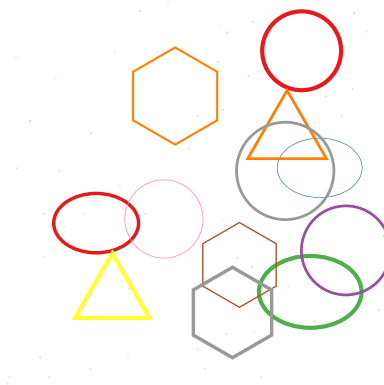[{"shape": "oval", "thickness": 2.5, "radius": 0.55, "center": [0.25, 0.42]}, {"shape": "circle", "thickness": 3, "radius": 0.51, "center": [0.784, 0.868]}, {"shape": "oval", "thickness": 0.5, "radius": 0.55, "center": [0.83, 0.564]}, {"shape": "oval", "thickness": 3, "radius": 0.67, "center": [0.806, 0.242]}, {"shape": "circle", "thickness": 2, "radius": 0.58, "center": [0.899, 0.35]}, {"shape": "hexagon", "thickness": 1.5, "radius": 0.63, "center": [0.455, 0.751]}, {"shape": "triangle", "thickness": 2, "radius": 0.59, "center": [0.746, 0.647]}, {"shape": "triangle", "thickness": 3, "radius": 0.56, "center": [0.292, 0.23]}, {"shape": "hexagon", "thickness": 1, "radius": 0.55, "center": [0.622, 0.312]}, {"shape": "circle", "thickness": 0.5, "radius": 0.51, "center": [0.426, 0.431]}, {"shape": "hexagon", "thickness": 2.5, "radius": 0.59, "center": [0.604, 0.188]}, {"shape": "circle", "thickness": 2, "radius": 0.63, "center": [0.741, 0.556]}]